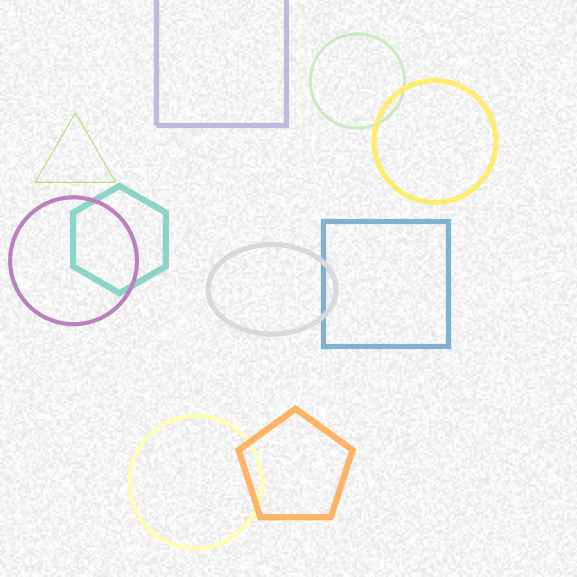[{"shape": "hexagon", "thickness": 3, "radius": 0.46, "center": [0.207, 0.584]}, {"shape": "circle", "thickness": 2, "radius": 0.57, "center": [0.339, 0.164]}, {"shape": "square", "thickness": 2.5, "radius": 0.56, "center": [0.383, 0.895]}, {"shape": "square", "thickness": 2.5, "radius": 0.54, "center": [0.668, 0.508]}, {"shape": "pentagon", "thickness": 3, "radius": 0.52, "center": [0.512, 0.188]}, {"shape": "triangle", "thickness": 0.5, "radius": 0.4, "center": [0.13, 0.724]}, {"shape": "oval", "thickness": 2.5, "radius": 0.55, "center": [0.471, 0.498]}, {"shape": "circle", "thickness": 2, "radius": 0.55, "center": [0.127, 0.548]}, {"shape": "circle", "thickness": 1.5, "radius": 0.41, "center": [0.619, 0.859]}, {"shape": "circle", "thickness": 2.5, "radius": 0.53, "center": [0.753, 0.754]}]